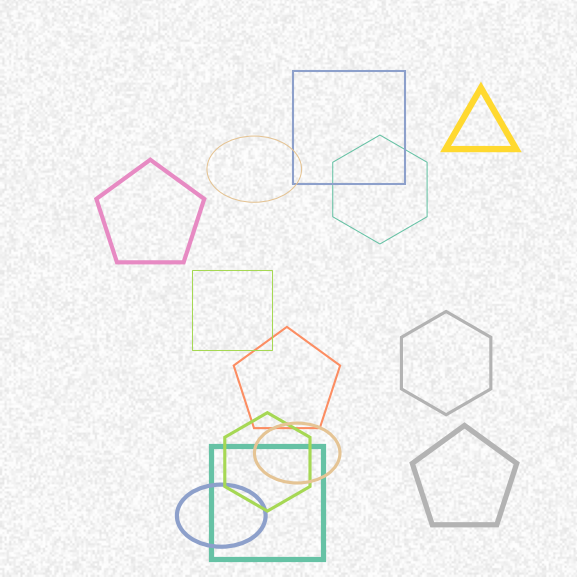[{"shape": "square", "thickness": 2.5, "radius": 0.49, "center": [0.462, 0.129]}, {"shape": "hexagon", "thickness": 0.5, "radius": 0.47, "center": [0.658, 0.671]}, {"shape": "pentagon", "thickness": 1, "radius": 0.48, "center": [0.497, 0.336]}, {"shape": "oval", "thickness": 2, "radius": 0.38, "center": [0.383, 0.106]}, {"shape": "square", "thickness": 1, "radius": 0.49, "center": [0.604, 0.778]}, {"shape": "pentagon", "thickness": 2, "radius": 0.49, "center": [0.26, 0.624]}, {"shape": "square", "thickness": 0.5, "radius": 0.35, "center": [0.402, 0.462]}, {"shape": "hexagon", "thickness": 1.5, "radius": 0.43, "center": [0.463, 0.199]}, {"shape": "triangle", "thickness": 3, "radius": 0.35, "center": [0.833, 0.776]}, {"shape": "oval", "thickness": 0.5, "radius": 0.41, "center": [0.44, 0.706]}, {"shape": "oval", "thickness": 1.5, "radius": 0.37, "center": [0.515, 0.215]}, {"shape": "pentagon", "thickness": 2.5, "radius": 0.48, "center": [0.804, 0.167]}, {"shape": "hexagon", "thickness": 1.5, "radius": 0.45, "center": [0.773, 0.37]}]